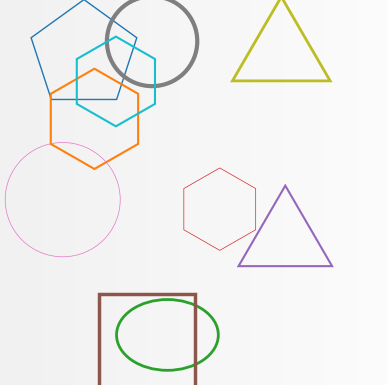[{"shape": "pentagon", "thickness": 1, "radius": 0.72, "center": [0.217, 0.858]}, {"shape": "hexagon", "thickness": 1.5, "radius": 0.65, "center": [0.244, 0.691]}, {"shape": "oval", "thickness": 2, "radius": 0.66, "center": [0.432, 0.13]}, {"shape": "hexagon", "thickness": 0.5, "radius": 0.54, "center": [0.567, 0.457]}, {"shape": "triangle", "thickness": 1.5, "radius": 0.7, "center": [0.736, 0.378]}, {"shape": "square", "thickness": 2.5, "radius": 0.62, "center": [0.379, 0.111]}, {"shape": "circle", "thickness": 0.5, "radius": 0.74, "center": [0.162, 0.481]}, {"shape": "circle", "thickness": 3, "radius": 0.58, "center": [0.392, 0.893]}, {"shape": "triangle", "thickness": 2, "radius": 0.73, "center": [0.726, 0.863]}, {"shape": "hexagon", "thickness": 1.5, "radius": 0.58, "center": [0.299, 0.788]}]